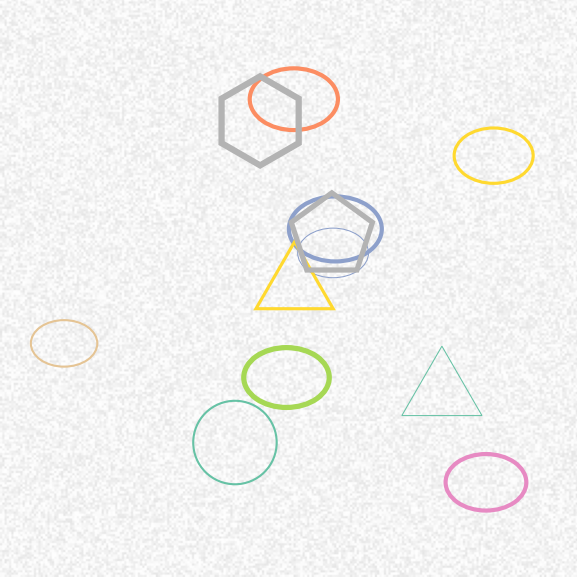[{"shape": "circle", "thickness": 1, "radius": 0.36, "center": [0.407, 0.233]}, {"shape": "triangle", "thickness": 0.5, "radius": 0.4, "center": [0.765, 0.32]}, {"shape": "oval", "thickness": 2, "radius": 0.38, "center": [0.509, 0.827]}, {"shape": "oval", "thickness": 2, "radius": 0.4, "center": [0.581, 0.603]}, {"shape": "oval", "thickness": 0.5, "radius": 0.31, "center": [0.577, 0.561]}, {"shape": "oval", "thickness": 2, "radius": 0.35, "center": [0.841, 0.164]}, {"shape": "oval", "thickness": 2.5, "radius": 0.37, "center": [0.496, 0.345]}, {"shape": "triangle", "thickness": 1.5, "radius": 0.39, "center": [0.51, 0.503]}, {"shape": "oval", "thickness": 1.5, "radius": 0.34, "center": [0.855, 0.73]}, {"shape": "oval", "thickness": 1, "radius": 0.29, "center": [0.111, 0.405]}, {"shape": "pentagon", "thickness": 2.5, "radius": 0.37, "center": [0.575, 0.591]}, {"shape": "hexagon", "thickness": 3, "radius": 0.39, "center": [0.45, 0.79]}]